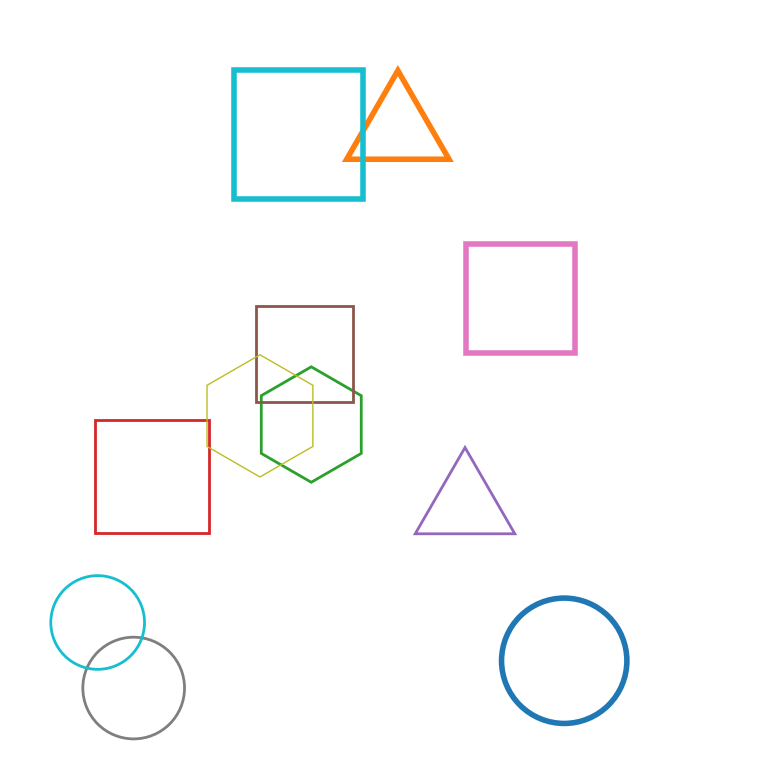[{"shape": "circle", "thickness": 2, "radius": 0.41, "center": [0.733, 0.142]}, {"shape": "triangle", "thickness": 2, "radius": 0.38, "center": [0.517, 0.832]}, {"shape": "hexagon", "thickness": 1, "radius": 0.37, "center": [0.404, 0.449]}, {"shape": "square", "thickness": 1, "radius": 0.37, "center": [0.197, 0.381]}, {"shape": "triangle", "thickness": 1, "radius": 0.37, "center": [0.604, 0.344]}, {"shape": "square", "thickness": 1, "radius": 0.31, "center": [0.396, 0.54]}, {"shape": "square", "thickness": 2, "radius": 0.35, "center": [0.676, 0.613]}, {"shape": "circle", "thickness": 1, "radius": 0.33, "center": [0.174, 0.106]}, {"shape": "hexagon", "thickness": 0.5, "radius": 0.4, "center": [0.338, 0.46]}, {"shape": "square", "thickness": 2, "radius": 0.42, "center": [0.388, 0.825]}, {"shape": "circle", "thickness": 1, "radius": 0.3, "center": [0.127, 0.192]}]